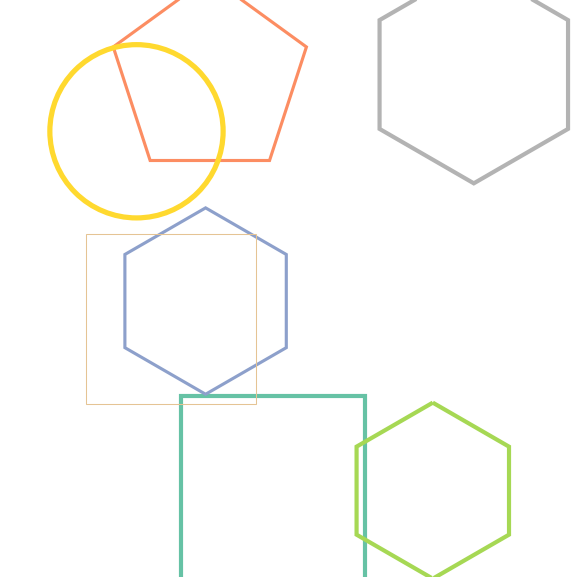[{"shape": "square", "thickness": 2, "radius": 0.8, "center": [0.472, 0.153]}, {"shape": "pentagon", "thickness": 1.5, "radius": 0.88, "center": [0.363, 0.863]}, {"shape": "hexagon", "thickness": 1.5, "radius": 0.81, "center": [0.356, 0.478]}, {"shape": "hexagon", "thickness": 2, "radius": 0.76, "center": [0.749, 0.15]}, {"shape": "circle", "thickness": 2.5, "radius": 0.75, "center": [0.236, 0.772]}, {"shape": "square", "thickness": 0.5, "radius": 0.74, "center": [0.296, 0.447]}, {"shape": "hexagon", "thickness": 2, "radius": 0.94, "center": [0.82, 0.87]}]